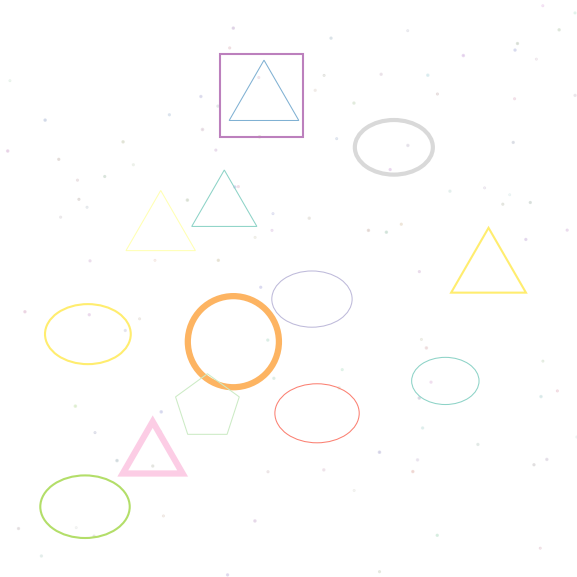[{"shape": "triangle", "thickness": 0.5, "radius": 0.33, "center": [0.388, 0.64]}, {"shape": "oval", "thickness": 0.5, "radius": 0.29, "center": [0.771, 0.339]}, {"shape": "triangle", "thickness": 0.5, "radius": 0.35, "center": [0.278, 0.6]}, {"shape": "oval", "thickness": 0.5, "radius": 0.35, "center": [0.54, 0.481]}, {"shape": "oval", "thickness": 0.5, "radius": 0.37, "center": [0.549, 0.283]}, {"shape": "triangle", "thickness": 0.5, "radius": 0.35, "center": [0.457, 0.825]}, {"shape": "circle", "thickness": 3, "radius": 0.39, "center": [0.404, 0.407]}, {"shape": "oval", "thickness": 1, "radius": 0.39, "center": [0.147, 0.122]}, {"shape": "triangle", "thickness": 3, "radius": 0.3, "center": [0.264, 0.209]}, {"shape": "oval", "thickness": 2, "radius": 0.34, "center": [0.682, 0.744]}, {"shape": "square", "thickness": 1, "radius": 0.36, "center": [0.453, 0.834]}, {"shape": "pentagon", "thickness": 0.5, "radius": 0.29, "center": [0.359, 0.294]}, {"shape": "triangle", "thickness": 1, "radius": 0.37, "center": [0.846, 0.53]}, {"shape": "oval", "thickness": 1, "radius": 0.37, "center": [0.152, 0.421]}]